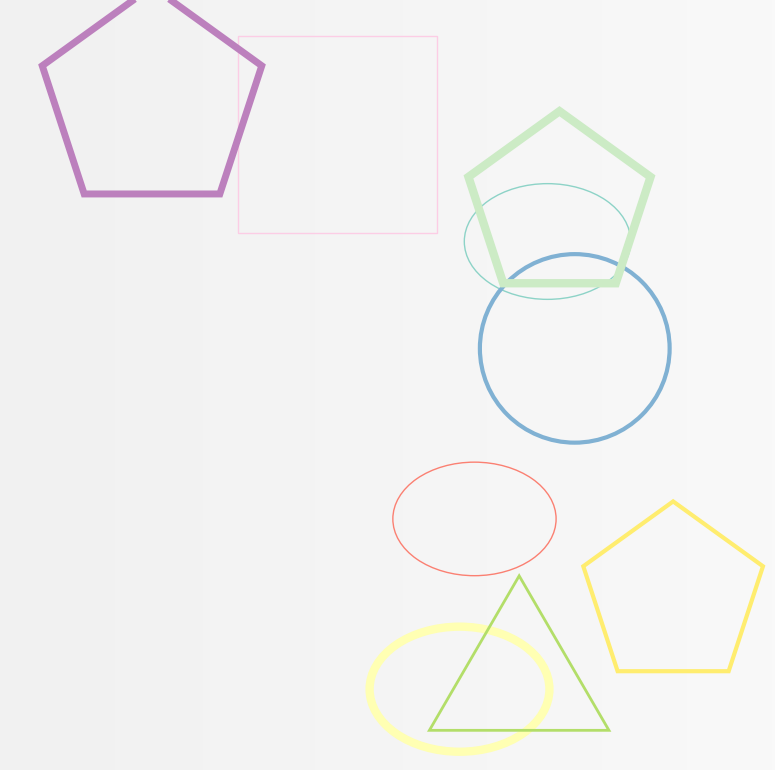[{"shape": "oval", "thickness": 0.5, "radius": 0.54, "center": [0.706, 0.686]}, {"shape": "oval", "thickness": 3, "radius": 0.58, "center": [0.593, 0.105]}, {"shape": "oval", "thickness": 0.5, "radius": 0.53, "center": [0.612, 0.326]}, {"shape": "circle", "thickness": 1.5, "radius": 0.61, "center": [0.742, 0.548]}, {"shape": "triangle", "thickness": 1, "radius": 0.67, "center": [0.67, 0.118]}, {"shape": "square", "thickness": 0.5, "radius": 0.64, "center": [0.435, 0.825]}, {"shape": "pentagon", "thickness": 2.5, "radius": 0.74, "center": [0.196, 0.869]}, {"shape": "pentagon", "thickness": 3, "radius": 0.62, "center": [0.722, 0.732]}, {"shape": "pentagon", "thickness": 1.5, "radius": 0.61, "center": [0.869, 0.227]}]